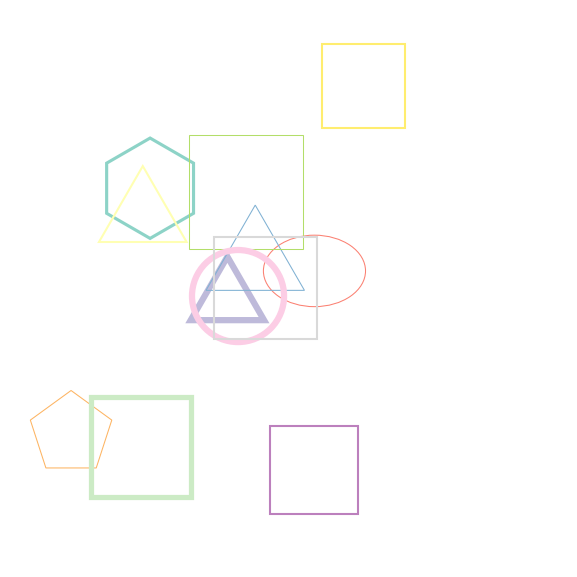[{"shape": "hexagon", "thickness": 1.5, "radius": 0.43, "center": [0.26, 0.673]}, {"shape": "triangle", "thickness": 1, "radius": 0.44, "center": [0.247, 0.624]}, {"shape": "triangle", "thickness": 3, "radius": 0.37, "center": [0.394, 0.481]}, {"shape": "oval", "thickness": 0.5, "radius": 0.44, "center": [0.545, 0.53]}, {"shape": "triangle", "thickness": 0.5, "radius": 0.49, "center": [0.442, 0.546]}, {"shape": "pentagon", "thickness": 0.5, "radius": 0.37, "center": [0.123, 0.249]}, {"shape": "square", "thickness": 0.5, "radius": 0.49, "center": [0.426, 0.666]}, {"shape": "circle", "thickness": 3, "radius": 0.4, "center": [0.412, 0.487]}, {"shape": "square", "thickness": 1, "radius": 0.44, "center": [0.459, 0.5]}, {"shape": "square", "thickness": 1, "radius": 0.38, "center": [0.544, 0.185]}, {"shape": "square", "thickness": 2.5, "radius": 0.43, "center": [0.243, 0.225]}, {"shape": "square", "thickness": 1, "radius": 0.36, "center": [0.629, 0.85]}]